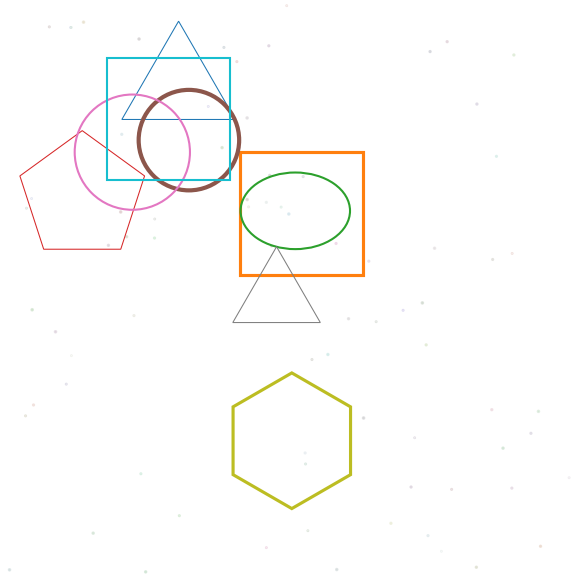[{"shape": "triangle", "thickness": 0.5, "radius": 0.57, "center": [0.309, 0.849]}, {"shape": "square", "thickness": 1.5, "radius": 0.53, "center": [0.522, 0.629]}, {"shape": "oval", "thickness": 1, "radius": 0.47, "center": [0.511, 0.634]}, {"shape": "pentagon", "thickness": 0.5, "radius": 0.57, "center": [0.142, 0.659]}, {"shape": "circle", "thickness": 2, "radius": 0.44, "center": [0.327, 0.756]}, {"shape": "circle", "thickness": 1, "radius": 0.5, "center": [0.229, 0.736]}, {"shape": "triangle", "thickness": 0.5, "radius": 0.44, "center": [0.479, 0.484]}, {"shape": "hexagon", "thickness": 1.5, "radius": 0.59, "center": [0.505, 0.236]}, {"shape": "square", "thickness": 1, "radius": 0.53, "center": [0.292, 0.793]}]